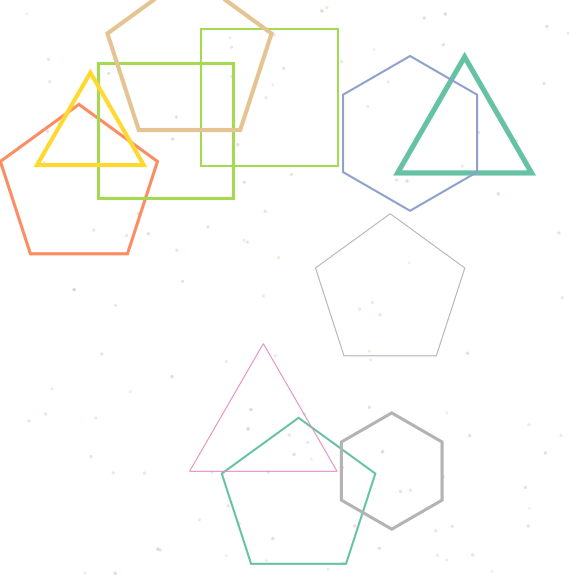[{"shape": "triangle", "thickness": 2.5, "radius": 0.67, "center": [0.805, 0.767]}, {"shape": "pentagon", "thickness": 1, "radius": 0.7, "center": [0.517, 0.136]}, {"shape": "pentagon", "thickness": 1.5, "radius": 0.72, "center": [0.137, 0.675]}, {"shape": "hexagon", "thickness": 1, "radius": 0.67, "center": [0.71, 0.768]}, {"shape": "triangle", "thickness": 0.5, "radius": 0.74, "center": [0.456, 0.257]}, {"shape": "square", "thickness": 1, "radius": 0.59, "center": [0.466, 0.83]}, {"shape": "square", "thickness": 1.5, "radius": 0.58, "center": [0.286, 0.773]}, {"shape": "triangle", "thickness": 2, "radius": 0.53, "center": [0.157, 0.767]}, {"shape": "pentagon", "thickness": 2, "radius": 0.75, "center": [0.328, 0.895]}, {"shape": "hexagon", "thickness": 1.5, "radius": 0.5, "center": [0.678, 0.183]}, {"shape": "pentagon", "thickness": 0.5, "radius": 0.68, "center": [0.676, 0.493]}]